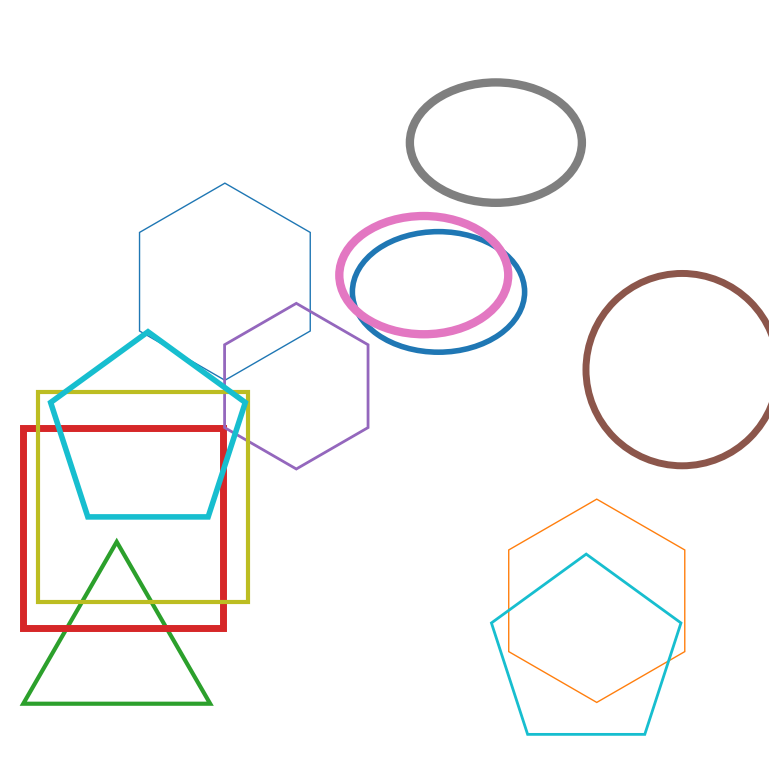[{"shape": "oval", "thickness": 2, "radius": 0.56, "center": [0.569, 0.621]}, {"shape": "hexagon", "thickness": 0.5, "radius": 0.64, "center": [0.292, 0.634]}, {"shape": "hexagon", "thickness": 0.5, "radius": 0.66, "center": [0.775, 0.22]}, {"shape": "triangle", "thickness": 1.5, "radius": 0.7, "center": [0.152, 0.156]}, {"shape": "square", "thickness": 2.5, "radius": 0.65, "center": [0.16, 0.314]}, {"shape": "hexagon", "thickness": 1, "radius": 0.54, "center": [0.385, 0.498]}, {"shape": "circle", "thickness": 2.5, "radius": 0.62, "center": [0.886, 0.52]}, {"shape": "oval", "thickness": 3, "radius": 0.55, "center": [0.55, 0.643]}, {"shape": "oval", "thickness": 3, "radius": 0.56, "center": [0.644, 0.815]}, {"shape": "square", "thickness": 1.5, "radius": 0.68, "center": [0.186, 0.355]}, {"shape": "pentagon", "thickness": 1, "radius": 0.65, "center": [0.761, 0.151]}, {"shape": "pentagon", "thickness": 2, "radius": 0.66, "center": [0.192, 0.436]}]